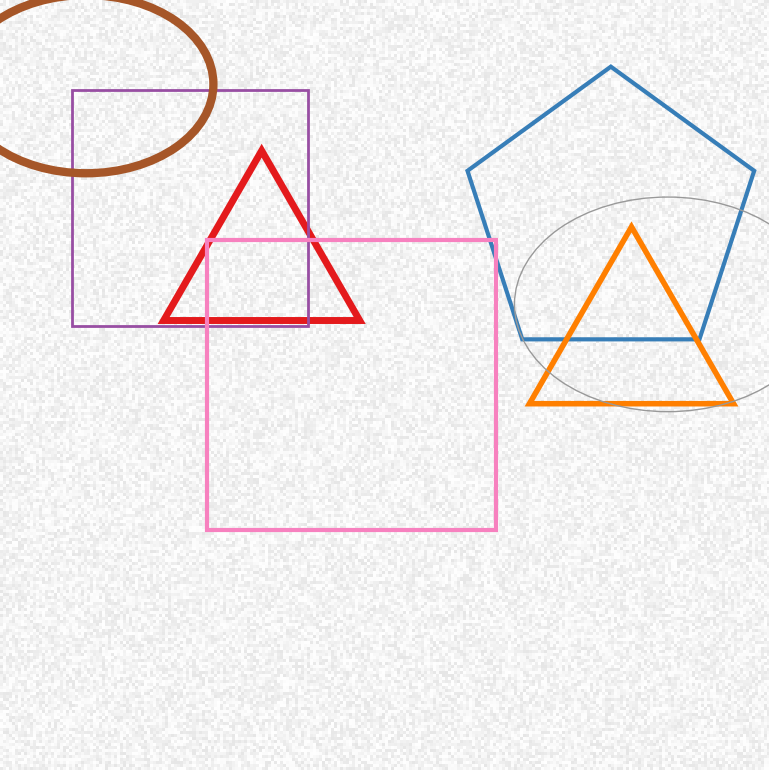[{"shape": "triangle", "thickness": 2.5, "radius": 0.74, "center": [0.34, 0.657]}, {"shape": "pentagon", "thickness": 1.5, "radius": 0.98, "center": [0.793, 0.718]}, {"shape": "square", "thickness": 1, "radius": 0.77, "center": [0.246, 0.73]}, {"shape": "triangle", "thickness": 2, "radius": 0.77, "center": [0.82, 0.552]}, {"shape": "oval", "thickness": 3, "radius": 0.83, "center": [0.112, 0.891]}, {"shape": "square", "thickness": 1.5, "radius": 0.94, "center": [0.456, 0.5]}, {"shape": "oval", "thickness": 0.5, "radius": 1.0, "center": [0.867, 0.605]}]